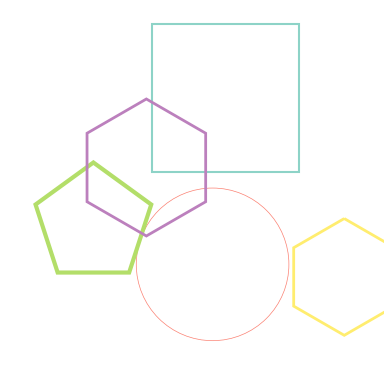[{"shape": "square", "thickness": 1.5, "radius": 0.96, "center": [0.586, 0.745]}, {"shape": "circle", "thickness": 0.5, "radius": 0.99, "center": [0.552, 0.313]}, {"shape": "pentagon", "thickness": 3, "radius": 0.79, "center": [0.243, 0.42]}, {"shape": "hexagon", "thickness": 2, "radius": 0.89, "center": [0.38, 0.565]}, {"shape": "hexagon", "thickness": 2, "radius": 0.76, "center": [0.894, 0.281]}]